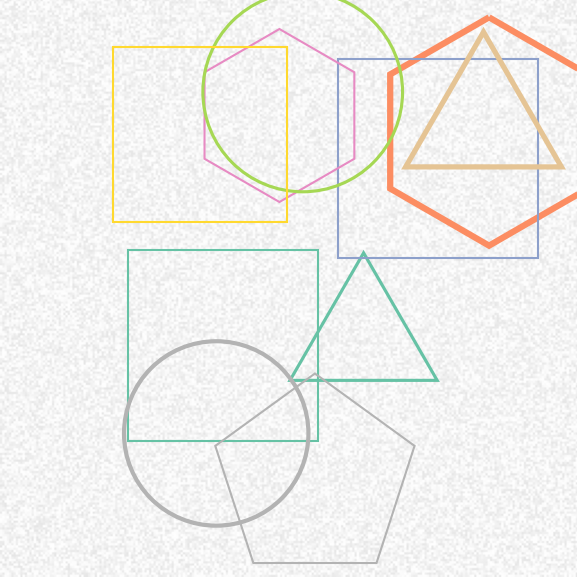[{"shape": "square", "thickness": 1, "radius": 0.82, "center": [0.386, 0.401]}, {"shape": "triangle", "thickness": 1.5, "radius": 0.74, "center": [0.63, 0.414]}, {"shape": "hexagon", "thickness": 3, "radius": 0.99, "center": [0.847, 0.771]}, {"shape": "square", "thickness": 1, "radius": 0.86, "center": [0.758, 0.725]}, {"shape": "hexagon", "thickness": 1, "radius": 0.75, "center": [0.484, 0.799]}, {"shape": "circle", "thickness": 1.5, "radius": 0.86, "center": [0.524, 0.84]}, {"shape": "square", "thickness": 1, "radius": 0.76, "center": [0.346, 0.766]}, {"shape": "triangle", "thickness": 2.5, "radius": 0.78, "center": [0.837, 0.788]}, {"shape": "pentagon", "thickness": 1, "radius": 0.91, "center": [0.545, 0.171]}, {"shape": "circle", "thickness": 2, "radius": 0.8, "center": [0.374, 0.249]}]